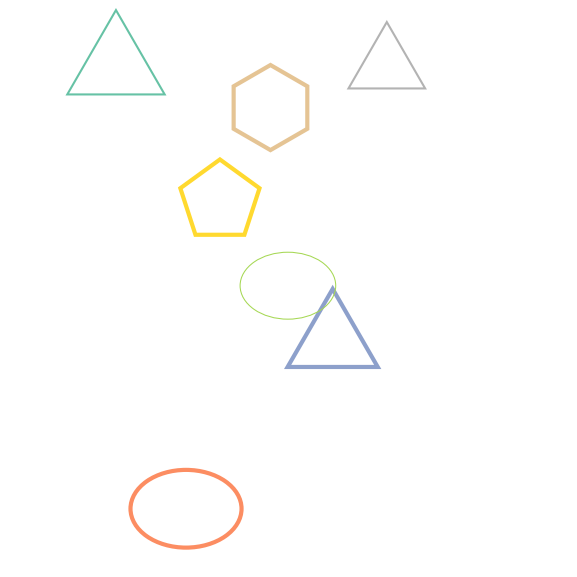[{"shape": "triangle", "thickness": 1, "radius": 0.49, "center": [0.201, 0.884]}, {"shape": "oval", "thickness": 2, "radius": 0.48, "center": [0.322, 0.118]}, {"shape": "triangle", "thickness": 2, "radius": 0.45, "center": [0.576, 0.409]}, {"shape": "oval", "thickness": 0.5, "radius": 0.41, "center": [0.499, 0.504]}, {"shape": "pentagon", "thickness": 2, "radius": 0.36, "center": [0.381, 0.651]}, {"shape": "hexagon", "thickness": 2, "radius": 0.37, "center": [0.468, 0.813]}, {"shape": "triangle", "thickness": 1, "radius": 0.38, "center": [0.67, 0.884]}]